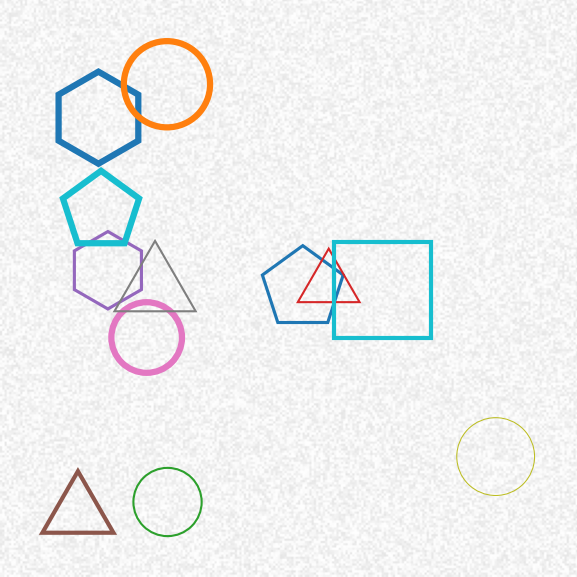[{"shape": "pentagon", "thickness": 1.5, "radius": 0.37, "center": [0.524, 0.5]}, {"shape": "hexagon", "thickness": 3, "radius": 0.4, "center": [0.17, 0.795]}, {"shape": "circle", "thickness": 3, "radius": 0.37, "center": [0.289, 0.853]}, {"shape": "circle", "thickness": 1, "radius": 0.3, "center": [0.29, 0.13]}, {"shape": "triangle", "thickness": 1, "radius": 0.31, "center": [0.569, 0.507]}, {"shape": "hexagon", "thickness": 1.5, "radius": 0.34, "center": [0.187, 0.531]}, {"shape": "triangle", "thickness": 2, "radius": 0.36, "center": [0.135, 0.112]}, {"shape": "circle", "thickness": 3, "radius": 0.31, "center": [0.254, 0.415]}, {"shape": "triangle", "thickness": 1, "radius": 0.41, "center": [0.268, 0.501]}, {"shape": "circle", "thickness": 0.5, "radius": 0.34, "center": [0.858, 0.209]}, {"shape": "pentagon", "thickness": 3, "radius": 0.35, "center": [0.175, 0.634]}, {"shape": "square", "thickness": 2, "radius": 0.42, "center": [0.662, 0.497]}]